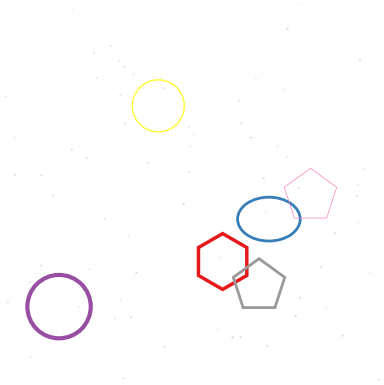[{"shape": "hexagon", "thickness": 2.5, "radius": 0.36, "center": [0.578, 0.321]}, {"shape": "oval", "thickness": 2, "radius": 0.41, "center": [0.698, 0.431]}, {"shape": "circle", "thickness": 3, "radius": 0.41, "center": [0.153, 0.204]}, {"shape": "circle", "thickness": 1, "radius": 0.34, "center": [0.411, 0.725]}, {"shape": "pentagon", "thickness": 0.5, "radius": 0.36, "center": [0.807, 0.491]}, {"shape": "pentagon", "thickness": 2, "radius": 0.35, "center": [0.673, 0.258]}]